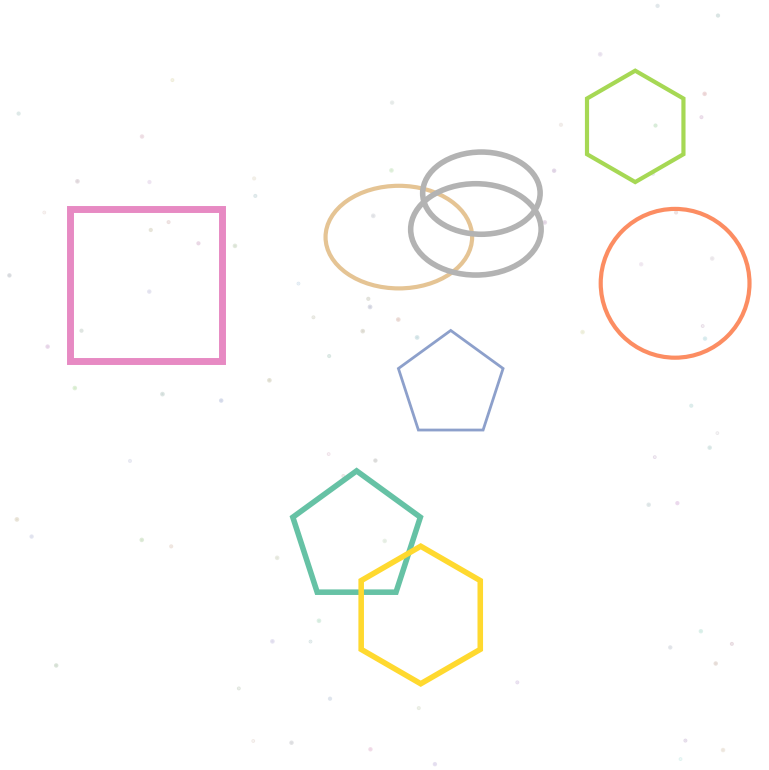[{"shape": "pentagon", "thickness": 2, "radius": 0.44, "center": [0.463, 0.301]}, {"shape": "circle", "thickness": 1.5, "radius": 0.48, "center": [0.877, 0.632]}, {"shape": "pentagon", "thickness": 1, "radius": 0.36, "center": [0.585, 0.499]}, {"shape": "square", "thickness": 2.5, "radius": 0.49, "center": [0.19, 0.63]}, {"shape": "hexagon", "thickness": 1.5, "radius": 0.36, "center": [0.825, 0.836]}, {"shape": "hexagon", "thickness": 2, "radius": 0.45, "center": [0.546, 0.201]}, {"shape": "oval", "thickness": 1.5, "radius": 0.48, "center": [0.518, 0.692]}, {"shape": "oval", "thickness": 2, "radius": 0.42, "center": [0.618, 0.702]}, {"shape": "oval", "thickness": 2, "radius": 0.38, "center": [0.625, 0.749]}]